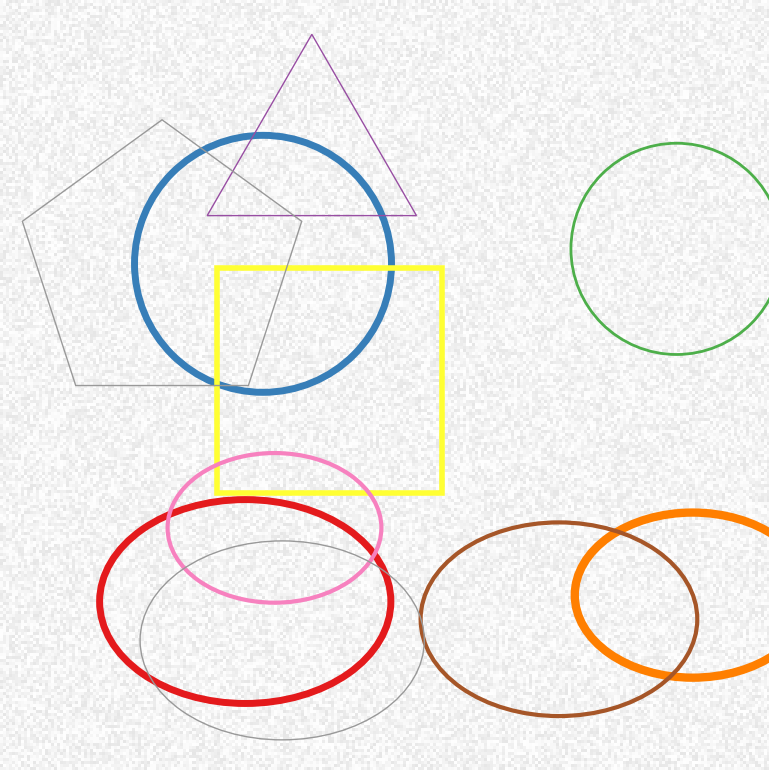[{"shape": "oval", "thickness": 2.5, "radius": 0.95, "center": [0.318, 0.219]}, {"shape": "circle", "thickness": 2.5, "radius": 0.83, "center": [0.342, 0.657]}, {"shape": "circle", "thickness": 1, "radius": 0.69, "center": [0.879, 0.677]}, {"shape": "triangle", "thickness": 0.5, "radius": 0.78, "center": [0.405, 0.798]}, {"shape": "oval", "thickness": 3, "radius": 0.77, "center": [0.9, 0.227]}, {"shape": "square", "thickness": 2, "radius": 0.73, "center": [0.427, 0.506]}, {"shape": "oval", "thickness": 1.5, "radius": 0.9, "center": [0.726, 0.196]}, {"shape": "oval", "thickness": 1.5, "radius": 0.69, "center": [0.356, 0.314]}, {"shape": "pentagon", "thickness": 0.5, "radius": 0.95, "center": [0.21, 0.654]}, {"shape": "oval", "thickness": 0.5, "radius": 0.92, "center": [0.366, 0.168]}]